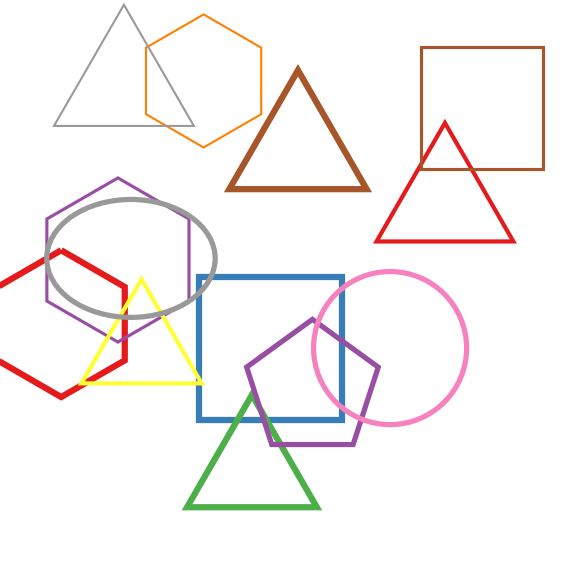[{"shape": "triangle", "thickness": 2, "radius": 0.68, "center": [0.77, 0.649]}, {"shape": "hexagon", "thickness": 3, "radius": 0.64, "center": [0.106, 0.439]}, {"shape": "square", "thickness": 3, "radius": 0.62, "center": [0.469, 0.395]}, {"shape": "triangle", "thickness": 3, "radius": 0.65, "center": [0.436, 0.186]}, {"shape": "hexagon", "thickness": 1.5, "radius": 0.71, "center": [0.204, 0.549]}, {"shape": "pentagon", "thickness": 2.5, "radius": 0.6, "center": [0.541, 0.326]}, {"shape": "hexagon", "thickness": 1, "radius": 0.58, "center": [0.353, 0.859]}, {"shape": "triangle", "thickness": 2, "radius": 0.6, "center": [0.245, 0.395]}, {"shape": "square", "thickness": 1.5, "radius": 0.53, "center": [0.834, 0.812]}, {"shape": "triangle", "thickness": 3, "radius": 0.69, "center": [0.516, 0.74]}, {"shape": "circle", "thickness": 2.5, "radius": 0.66, "center": [0.675, 0.396]}, {"shape": "oval", "thickness": 2.5, "radius": 0.73, "center": [0.227, 0.552]}, {"shape": "triangle", "thickness": 1, "radius": 0.7, "center": [0.215, 0.851]}]